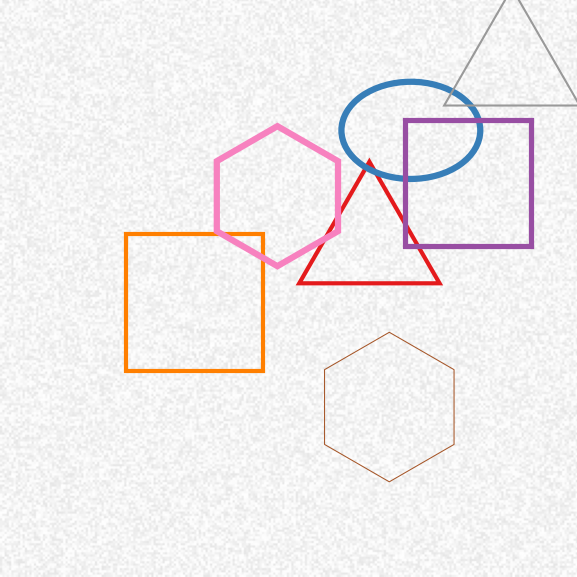[{"shape": "triangle", "thickness": 2, "radius": 0.7, "center": [0.64, 0.579]}, {"shape": "oval", "thickness": 3, "radius": 0.6, "center": [0.711, 0.773]}, {"shape": "square", "thickness": 2.5, "radius": 0.55, "center": [0.811, 0.682]}, {"shape": "square", "thickness": 2, "radius": 0.59, "center": [0.336, 0.476]}, {"shape": "hexagon", "thickness": 0.5, "radius": 0.65, "center": [0.674, 0.294]}, {"shape": "hexagon", "thickness": 3, "radius": 0.61, "center": [0.48, 0.659]}, {"shape": "triangle", "thickness": 1, "radius": 0.68, "center": [0.886, 0.884]}]